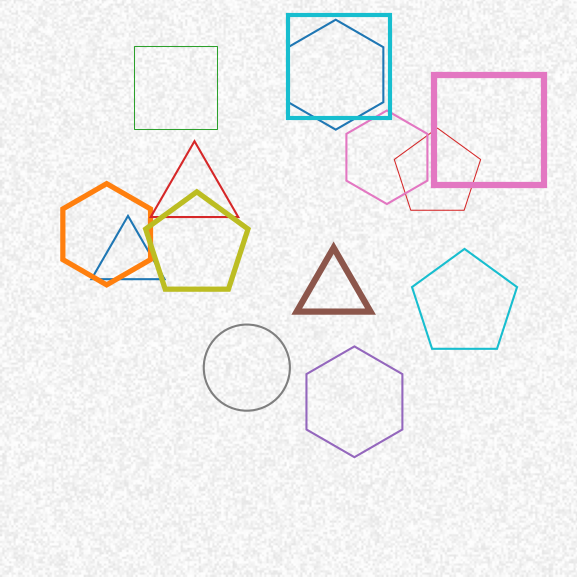[{"shape": "hexagon", "thickness": 1, "radius": 0.48, "center": [0.581, 0.87]}, {"shape": "triangle", "thickness": 1, "radius": 0.37, "center": [0.222, 0.552]}, {"shape": "hexagon", "thickness": 2.5, "radius": 0.44, "center": [0.185, 0.593]}, {"shape": "square", "thickness": 0.5, "radius": 0.36, "center": [0.303, 0.848]}, {"shape": "triangle", "thickness": 1, "radius": 0.44, "center": [0.337, 0.667]}, {"shape": "pentagon", "thickness": 0.5, "radius": 0.39, "center": [0.758, 0.699]}, {"shape": "hexagon", "thickness": 1, "radius": 0.48, "center": [0.614, 0.303]}, {"shape": "triangle", "thickness": 3, "radius": 0.37, "center": [0.578, 0.496]}, {"shape": "square", "thickness": 3, "radius": 0.48, "center": [0.847, 0.775]}, {"shape": "hexagon", "thickness": 1, "radius": 0.4, "center": [0.67, 0.727]}, {"shape": "circle", "thickness": 1, "radius": 0.37, "center": [0.427, 0.363]}, {"shape": "pentagon", "thickness": 2.5, "radius": 0.47, "center": [0.341, 0.574]}, {"shape": "pentagon", "thickness": 1, "radius": 0.48, "center": [0.804, 0.472]}, {"shape": "square", "thickness": 2, "radius": 0.44, "center": [0.586, 0.884]}]